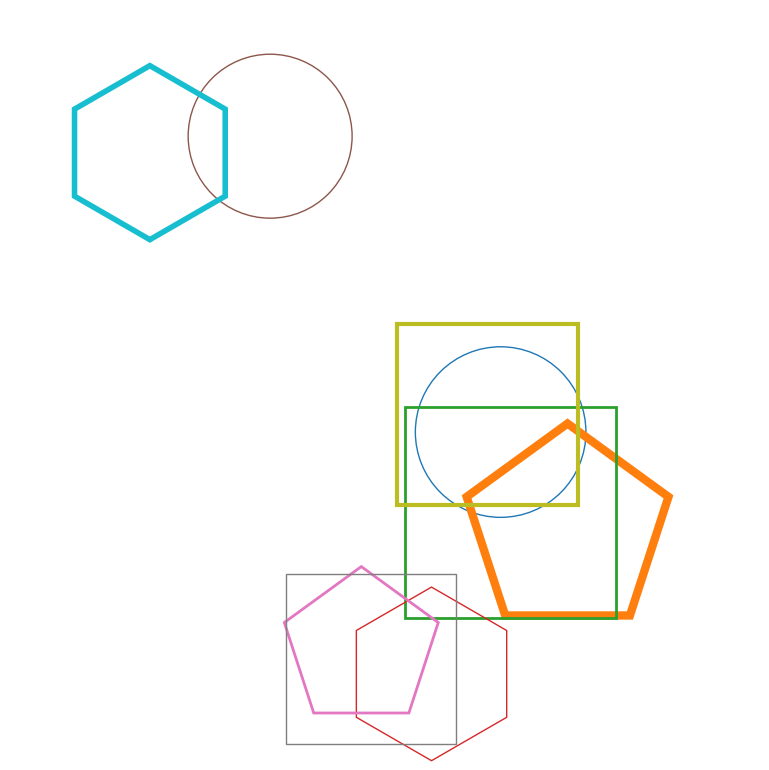[{"shape": "circle", "thickness": 0.5, "radius": 0.55, "center": [0.65, 0.439]}, {"shape": "pentagon", "thickness": 3, "radius": 0.69, "center": [0.737, 0.312]}, {"shape": "square", "thickness": 1, "radius": 0.68, "center": [0.663, 0.335]}, {"shape": "hexagon", "thickness": 0.5, "radius": 0.56, "center": [0.56, 0.125]}, {"shape": "circle", "thickness": 0.5, "radius": 0.53, "center": [0.351, 0.823]}, {"shape": "pentagon", "thickness": 1, "radius": 0.53, "center": [0.469, 0.159]}, {"shape": "square", "thickness": 0.5, "radius": 0.55, "center": [0.482, 0.144]}, {"shape": "square", "thickness": 1.5, "radius": 0.59, "center": [0.633, 0.462]}, {"shape": "hexagon", "thickness": 2, "radius": 0.56, "center": [0.195, 0.802]}]